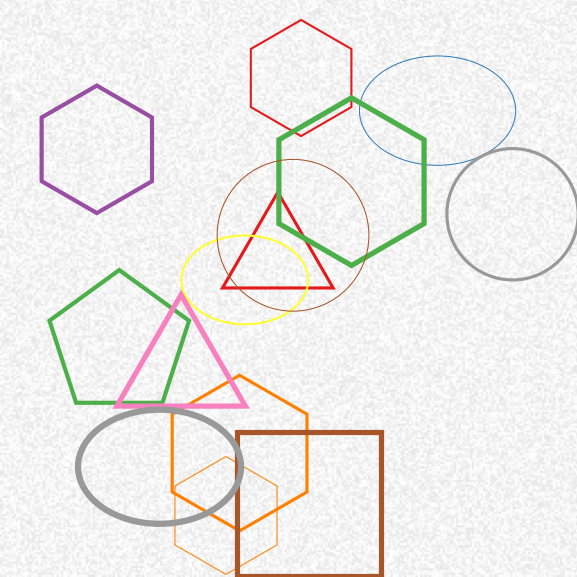[{"shape": "hexagon", "thickness": 1, "radius": 0.5, "center": [0.521, 0.864]}, {"shape": "triangle", "thickness": 1.5, "radius": 0.55, "center": [0.481, 0.556]}, {"shape": "oval", "thickness": 0.5, "radius": 0.68, "center": [0.758, 0.808]}, {"shape": "hexagon", "thickness": 2.5, "radius": 0.73, "center": [0.609, 0.685]}, {"shape": "pentagon", "thickness": 2, "radius": 0.64, "center": [0.207, 0.404]}, {"shape": "hexagon", "thickness": 2, "radius": 0.55, "center": [0.168, 0.741]}, {"shape": "hexagon", "thickness": 0.5, "radius": 0.51, "center": [0.391, 0.107]}, {"shape": "hexagon", "thickness": 1.5, "radius": 0.67, "center": [0.415, 0.215]}, {"shape": "oval", "thickness": 1, "radius": 0.55, "center": [0.424, 0.514]}, {"shape": "square", "thickness": 2.5, "radius": 0.62, "center": [0.535, 0.126]}, {"shape": "circle", "thickness": 0.5, "radius": 0.66, "center": [0.507, 0.592]}, {"shape": "triangle", "thickness": 2.5, "radius": 0.64, "center": [0.314, 0.36]}, {"shape": "oval", "thickness": 3, "radius": 0.71, "center": [0.276, 0.191]}, {"shape": "circle", "thickness": 1.5, "radius": 0.57, "center": [0.888, 0.628]}]